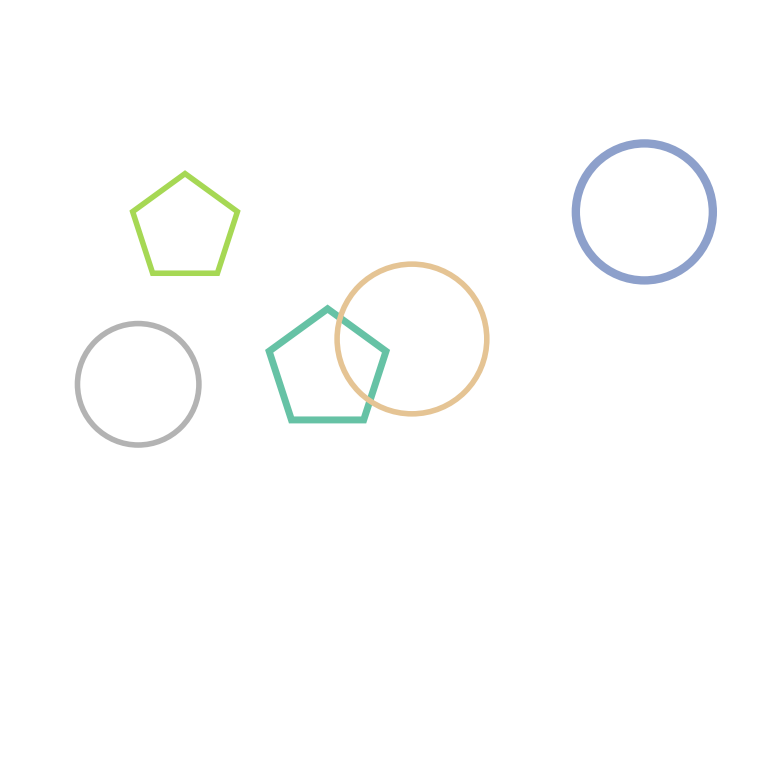[{"shape": "pentagon", "thickness": 2.5, "radius": 0.4, "center": [0.425, 0.519]}, {"shape": "circle", "thickness": 3, "radius": 0.44, "center": [0.837, 0.725]}, {"shape": "pentagon", "thickness": 2, "radius": 0.36, "center": [0.24, 0.703]}, {"shape": "circle", "thickness": 2, "radius": 0.49, "center": [0.535, 0.56]}, {"shape": "circle", "thickness": 2, "radius": 0.39, "center": [0.179, 0.501]}]